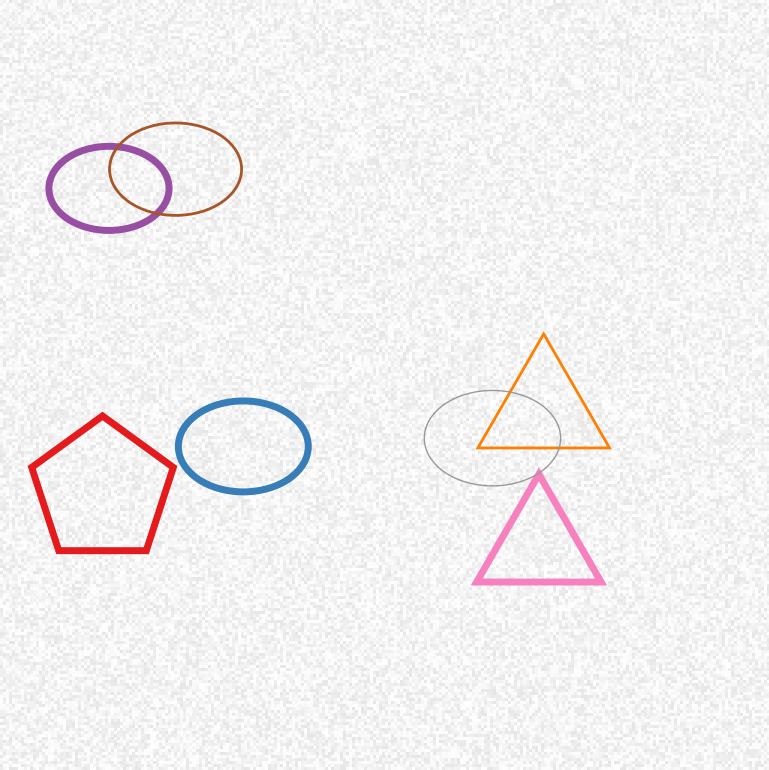[{"shape": "pentagon", "thickness": 2.5, "radius": 0.48, "center": [0.133, 0.363]}, {"shape": "oval", "thickness": 2.5, "radius": 0.42, "center": [0.316, 0.42]}, {"shape": "oval", "thickness": 2.5, "radius": 0.39, "center": [0.142, 0.755]}, {"shape": "triangle", "thickness": 1, "radius": 0.49, "center": [0.706, 0.468]}, {"shape": "oval", "thickness": 1, "radius": 0.43, "center": [0.228, 0.78]}, {"shape": "triangle", "thickness": 2.5, "radius": 0.47, "center": [0.7, 0.291]}, {"shape": "oval", "thickness": 0.5, "radius": 0.44, "center": [0.64, 0.431]}]